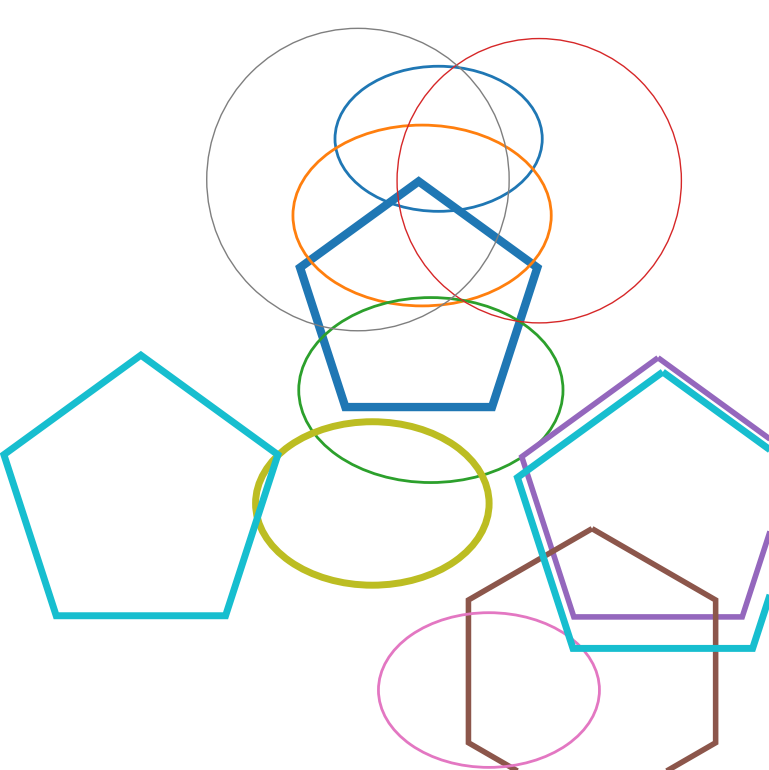[{"shape": "oval", "thickness": 1, "radius": 0.67, "center": [0.57, 0.82]}, {"shape": "pentagon", "thickness": 3, "radius": 0.81, "center": [0.544, 0.602]}, {"shape": "oval", "thickness": 1, "radius": 0.84, "center": [0.548, 0.72]}, {"shape": "oval", "thickness": 1, "radius": 0.86, "center": [0.56, 0.493]}, {"shape": "circle", "thickness": 0.5, "radius": 0.92, "center": [0.7, 0.765]}, {"shape": "pentagon", "thickness": 2, "radius": 0.93, "center": [0.855, 0.349]}, {"shape": "hexagon", "thickness": 2, "radius": 0.93, "center": [0.769, 0.128]}, {"shape": "oval", "thickness": 1, "radius": 0.72, "center": [0.635, 0.104]}, {"shape": "circle", "thickness": 0.5, "radius": 0.98, "center": [0.465, 0.767]}, {"shape": "oval", "thickness": 2.5, "radius": 0.76, "center": [0.484, 0.346]}, {"shape": "pentagon", "thickness": 2.5, "radius": 0.94, "center": [0.183, 0.352]}, {"shape": "pentagon", "thickness": 2.5, "radius": 0.99, "center": [0.861, 0.318]}]